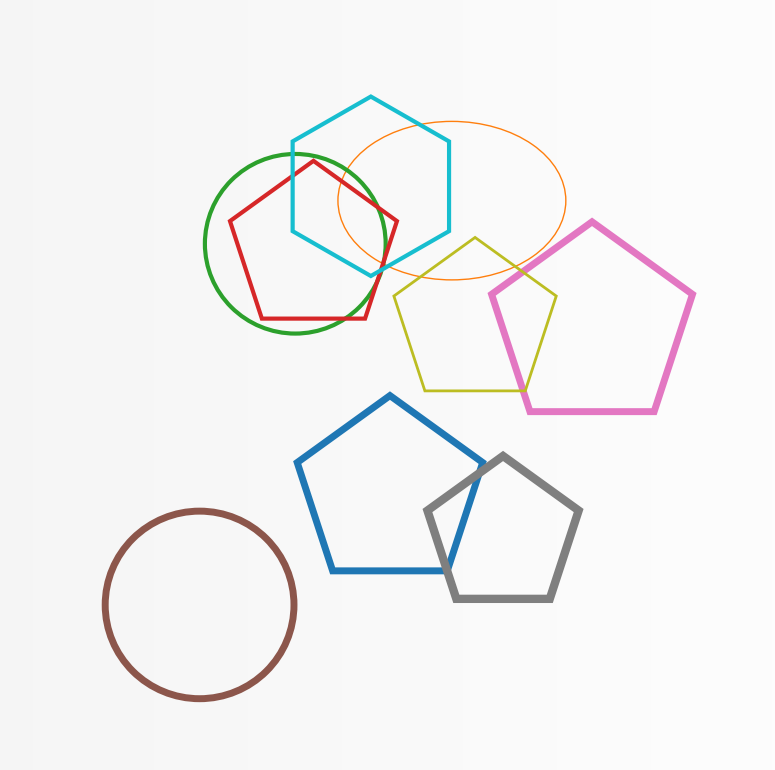[{"shape": "pentagon", "thickness": 2.5, "radius": 0.63, "center": [0.503, 0.36]}, {"shape": "oval", "thickness": 0.5, "radius": 0.74, "center": [0.583, 0.739]}, {"shape": "circle", "thickness": 1.5, "radius": 0.58, "center": [0.381, 0.683]}, {"shape": "pentagon", "thickness": 1.5, "radius": 0.57, "center": [0.404, 0.678]}, {"shape": "circle", "thickness": 2.5, "radius": 0.61, "center": [0.258, 0.214]}, {"shape": "pentagon", "thickness": 2.5, "radius": 0.68, "center": [0.764, 0.576]}, {"shape": "pentagon", "thickness": 3, "radius": 0.51, "center": [0.649, 0.305]}, {"shape": "pentagon", "thickness": 1, "radius": 0.55, "center": [0.613, 0.581]}, {"shape": "hexagon", "thickness": 1.5, "radius": 0.58, "center": [0.479, 0.758]}]